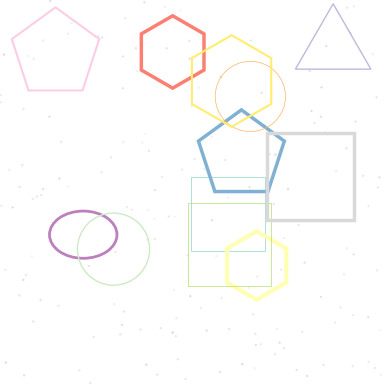[{"shape": "square", "thickness": 0.5, "radius": 0.48, "center": [0.592, 0.445]}, {"shape": "hexagon", "thickness": 3, "radius": 0.44, "center": [0.667, 0.311]}, {"shape": "triangle", "thickness": 1, "radius": 0.57, "center": [0.865, 0.877]}, {"shape": "hexagon", "thickness": 2.5, "radius": 0.47, "center": [0.448, 0.865]}, {"shape": "pentagon", "thickness": 2.5, "radius": 0.59, "center": [0.627, 0.597]}, {"shape": "circle", "thickness": 0.5, "radius": 0.46, "center": [0.65, 0.75]}, {"shape": "square", "thickness": 0.5, "radius": 0.54, "center": [0.596, 0.365]}, {"shape": "pentagon", "thickness": 1.5, "radius": 0.6, "center": [0.144, 0.862]}, {"shape": "square", "thickness": 2.5, "radius": 0.57, "center": [0.806, 0.542]}, {"shape": "oval", "thickness": 2, "radius": 0.44, "center": [0.216, 0.39]}, {"shape": "circle", "thickness": 1, "radius": 0.47, "center": [0.295, 0.353]}, {"shape": "hexagon", "thickness": 1.5, "radius": 0.59, "center": [0.602, 0.79]}]